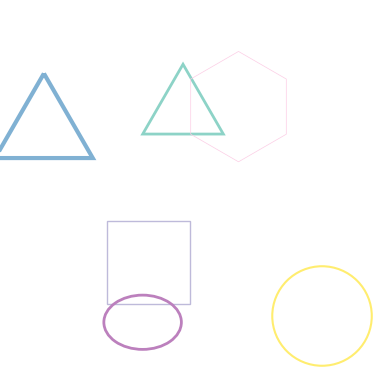[{"shape": "triangle", "thickness": 2, "radius": 0.6, "center": [0.475, 0.712]}, {"shape": "square", "thickness": 1, "radius": 0.54, "center": [0.386, 0.317]}, {"shape": "triangle", "thickness": 3, "radius": 0.73, "center": [0.114, 0.663]}, {"shape": "hexagon", "thickness": 0.5, "radius": 0.72, "center": [0.619, 0.723]}, {"shape": "oval", "thickness": 2, "radius": 0.5, "center": [0.37, 0.163]}, {"shape": "circle", "thickness": 1.5, "radius": 0.65, "center": [0.836, 0.179]}]